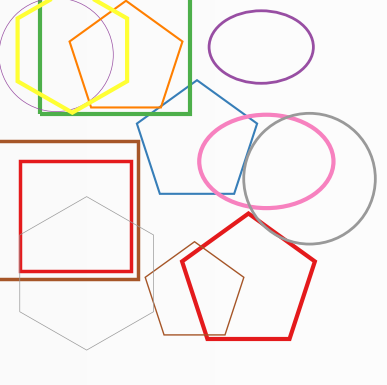[{"shape": "pentagon", "thickness": 3, "radius": 0.9, "center": [0.641, 0.265]}, {"shape": "square", "thickness": 2.5, "radius": 0.71, "center": [0.195, 0.438]}, {"shape": "pentagon", "thickness": 1.5, "radius": 0.82, "center": [0.508, 0.629]}, {"shape": "square", "thickness": 3, "radius": 0.97, "center": [0.297, 0.897]}, {"shape": "circle", "thickness": 0.5, "radius": 0.74, "center": [0.145, 0.858]}, {"shape": "oval", "thickness": 2, "radius": 0.67, "center": [0.674, 0.878]}, {"shape": "pentagon", "thickness": 1.5, "radius": 0.77, "center": [0.325, 0.845]}, {"shape": "hexagon", "thickness": 3, "radius": 0.82, "center": [0.187, 0.871]}, {"shape": "square", "thickness": 2.5, "radius": 0.9, "center": [0.176, 0.454]}, {"shape": "pentagon", "thickness": 1, "radius": 0.67, "center": [0.502, 0.238]}, {"shape": "oval", "thickness": 3, "radius": 0.87, "center": [0.687, 0.581]}, {"shape": "circle", "thickness": 2, "radius": 0.85, "center": [0.799, 0.536]}, {"shape": "hexagon", "thickness": 0.5, "radius": 1.0, "center": [0.224, 0.29]}]